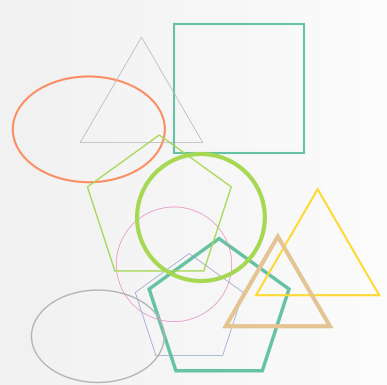[{"shape": "pentagon", "thickness": 2.5, "radius": 0.95, "center": [0.565, 0.191]}, {"shape": "square", "thickness": 1.5, "radius": 0.84, "center": [0.616, 0.77]}, {"shape": "oval", "thickness": 1.5, "radius": 0.98, "center": [0.229, 0.664]}, {"shape": "pentagon", "thickness": 0.5, "radius": 0.73, "center": [0.488, 0.195]}, {"shape": "circle", "thickness": 0.5, "radius": 0.74, "center": [0.449, 0.314]}, {"shape": "pentagon", "thickness": 1, "radius": 0.98, "center": [0.411, 0.454]}, {"shape": "circle", "thickness": 3, "radius": 0.82, "center": [0.519, 0.435]}, {"shape": "triangle", "thickness": 1.5, "radius": 0.92, "center": [0.82, 0.325]}, {"shape": "triangle", "thickness": 3, "radius": 0.78, "center": [0.717, 0.23]}, {"shape": "triangle", "thickness": 0.5, "radius": 0.91, "center": [0.365, 0.721]}, {"shape": "oval", "thickness": 1, "radius": 0.86, "center": [0.253, 0.127]}]